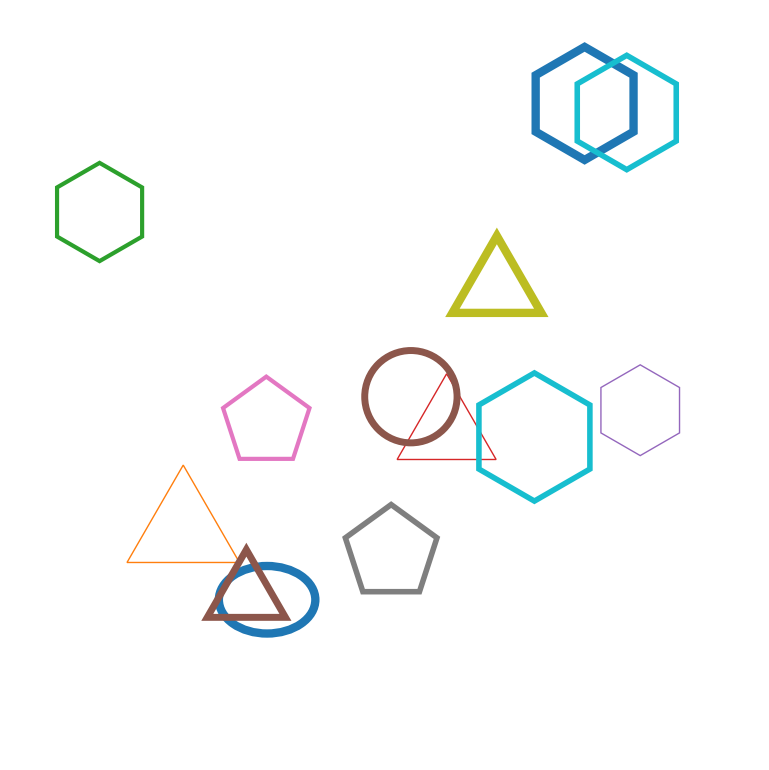[{"shape": "oval", "thickness": 3, "radius": 0.31, "center": [0.347, 0.221]}, {"shape": "hexagon", "thickness": 3, "radius": 0.37, "center": [0.759, 0.866]}, {"shape": "triangle", "thickness": 0.5, "radius": 0.42, "center": [0.238, 0.312]}, {"shape": "hexagon", "thickness": 1.5, "radius": 0.32, "center": [0.129, 0.725]}, {"shape": "triangle", "thickness": 0.5, "radius": 0.37, "center": [0.58, 0.44]}, {"shape": "hexagon", "thickness": 0.5, "radius": 0.29, "center": [0.831, 0.467]}, {"shape": "circle", "thickness": 2.5, "radius": 0.3, "center": [0.534, 0.485]}, {"shape": "triangle", "thickness": 2.5, "radius": 0.29, "center": [0.32, 0.228]}, {"shape": "pentagon", "thickness": 1.5, "radius": 0.3, "center": [0.346, 0.452]}, {"shape": "pentagon", "thickness": 2, "radius": 0.31, "center": [0.508, 0.282]}, {"shape": "triangle", "thickness": 3, "radius": 0.33, "center": [0.645, 0.627]}, {"shape": "hexagon", "thickness": 2, "radius": 0.37, "center": [0.814, 0.854]}, {"shape": "hexagon", "thickness": 2, "radius": 0.42, "center": [0.694, 0.432]}]